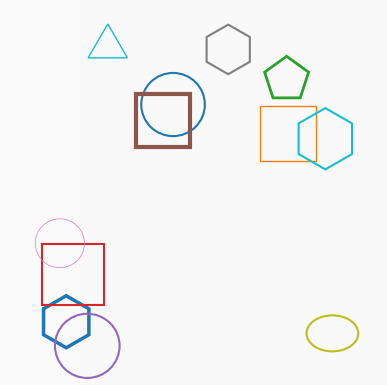[{"shape": "hexagon", "thickness": 2.5, "radius": 0.34, "center": [0.171, 0.164]}, {"shape": "circle", "thickness": 1.5, "radius": 0.41, "center": [0.447, 0.729]}, {"shape": "square", "thickness": 1, "radius": 0.36, "center": [0.743, 0.654]}, {"shape": "pentagon", "thickness": 2, "radius": 0.3, "center": [0.74, 0.794]}, {"shape": "square", "thickness": 1.5, "radius": 0.4, "center": [0.189, 0.286]}, {"shape": "circle", "thickness": 1.5, "radius": 0.42, "center": [0.225, 0.102]}, {"shape": "square", "thickness": 3, "radius": 0.35, "center": [0.422, 0.687]}, {"shape": "circle", "thickness": 0.5, "radius": 0.32, "center": [0.154, 0.368]}, {"shape": "hexagon", "thickness": 1.5, "radius": 0.32, "center": [0.589, 0.872]}, {"shape": "oval", "thickness": 1.5, "radius": 0.33, "center": [0.858, 0.134]}, {"shape": "triangle", "thickness": 1, "radius": 0.29, "center": [0.278, 0.879]}, {"shape": "hexagon", "thickness": 1.5, "radius": 0.4, "center": [0.84, 0.64]}]